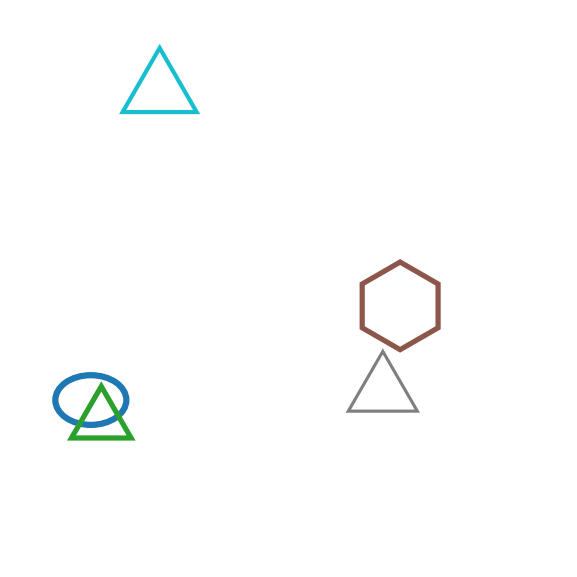[{"shape": "oval", "thickness": 3, "radius": 0.31, "center": [0.157, 0.306]}, {"shape": "triangle", "thickness": 2.5, "radius": 0.3, "center": [0.175, 0.271]}, {"shape": "hexagon", "thickness": 2.5, "radius": 0.38, "center": [0.693, 0.469]}, {"shape": "triangle", "thickness": 1.5, "radius": 0.35, "center": [0.663, 0.322]}, {"shape": "triangle", "thickness": 2, "radius": 0.37, "center": [0.276, 0.842]}]